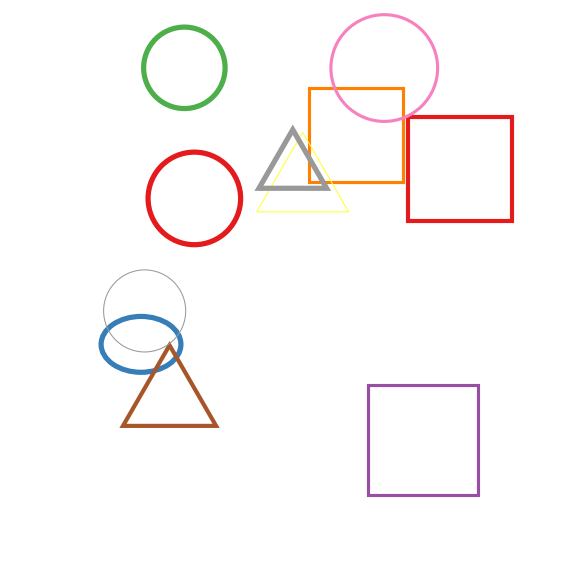[{"shape": "square", "thickness": 2, "radius": 0.45, "center": [0.797, 0.707]}, {"shape": "circle", "thickness": 2.5, "radius": 0.4, "center": [0.337, 0.656]}, {"shape": "oval", "thickness": 2.5, "radius": 0.35, "center": [0.244, 0.403]}, {"shape": "circle", "thickness": 2.5, "radius": 0.35, "center": [0.319, 0.882]}, {"shape": "square", "thickness": 1.5, "radius": 0.48, "center": [0.733, 0.237]}, {"shape": "square", "thickness": 1.5, "radius": 0.41, "center": [0.616, 0.765]}, {"shape": "triangle", "thickness": 0.5, "radius": 0.46, "center": [0.524, 0.678]}, {"shape": "triangle", "thickness": 2, "radius": 0.47, "center": [0.294, 0.308]}, {"shape": "circle", "thickness": 1.5, "radius": 0.46, "center": [0.665, 0.881]}, {"shape": "triangle", "thickness": 2.5, "radius": 0.34, "center": [0.507, 0.707]}, {"shape": "circle", "thickness": 0.5, "radius": 0.36, "center": [0.25, 0.461]}]